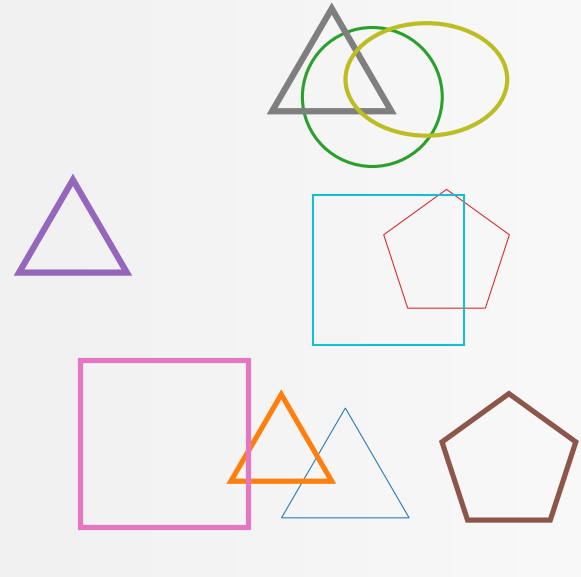[{"shape": "triangle", "thickness": 0.5, "radius": 0.63, "center": [0.594, 0.166]}, {"shape": "triangle", "thickness": 2.5, "radius": 0.5, "center": [0.484, 0.216]}, {"shape": "circle", "thickness": 1.5, "radius": 0.6, "center": [0.641, 0.831]}, {"shape": "pentagon", "thickness": 0.5, "radius": 0.57, "center": [0.768, 0.558]}, {"shape": "triangle", "thickness": 3, "radius": 0.54, "center": [0.125, 0.581]}, {"shape": "pentagon", "thickness": 2.5, "radius": 0.61, "center": [0.876, 0.196]}, {"shape": "square", "thickness": 2.5, "radius": 0.72, "center": [0.282, 0.231]}, {"shape": "triangle", "thickness": 3, "radius": 0.59, "center": [0.571, 0.866]}, {"shape": "oval", "thickness": 2, "radius": 0.7, "center": [0.734, 0.862]}, {"shape": "square", "thickness": 1, "radius": 0.65, "center": [0.668, 0.532]}]